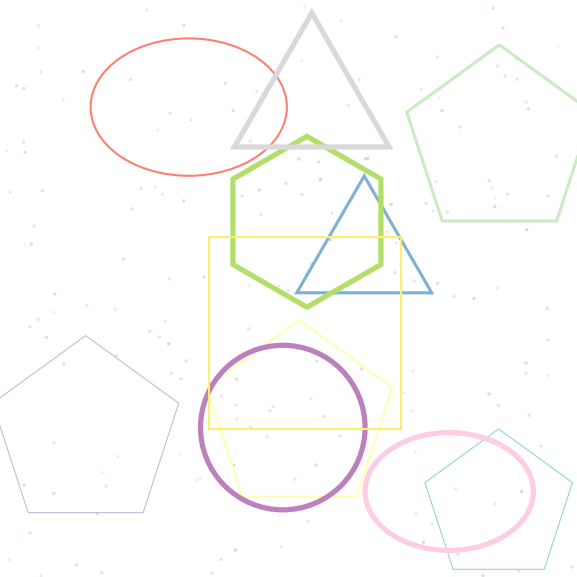[{"shape": "pentagon", "thickness": 0.5, "radius": 0.67, "center": [0.863, 0.122]}, {"shape": "pentagon", "thickness": 1, "radius": 0.84, "center": [0.519, 0.276]}, {"shape": "pentagon", "thickness": 0.5, "radius": 0.85, "center": [0.148, 0.249]}, {"shape": "oval", "thickness": 1, "radius": 0.85, "center": [0.327, 0.814]}, {"shape": "triangle", "thickness": 1.5, "radius": 0.67, "center": [0.631, 0.56]}, {"shape": "hexagon", "thickness": 2.5, "radius": 0.74, "center": [0.531, 0.615]}, {"shape": "oval", "thickness": 2.5, "radius": 0.73, "center": [0.778, 0.148]}, {"shape": "triangle", "thickness": 2.5, "radius": 0.77, "center": [0.54, 0.822]}, {"shape": "circle", "thickness": 2.5, "radius": 0.71, "center": [0.49, 0.259]}, {"shape": "pentagon", "thickness": 1.5, "radius": 0.84, "center": [0.865, 0.753]}, {"shape": "square", "thickness": 1, "radius": 0.83, "center": [0.528, 0.422]}]